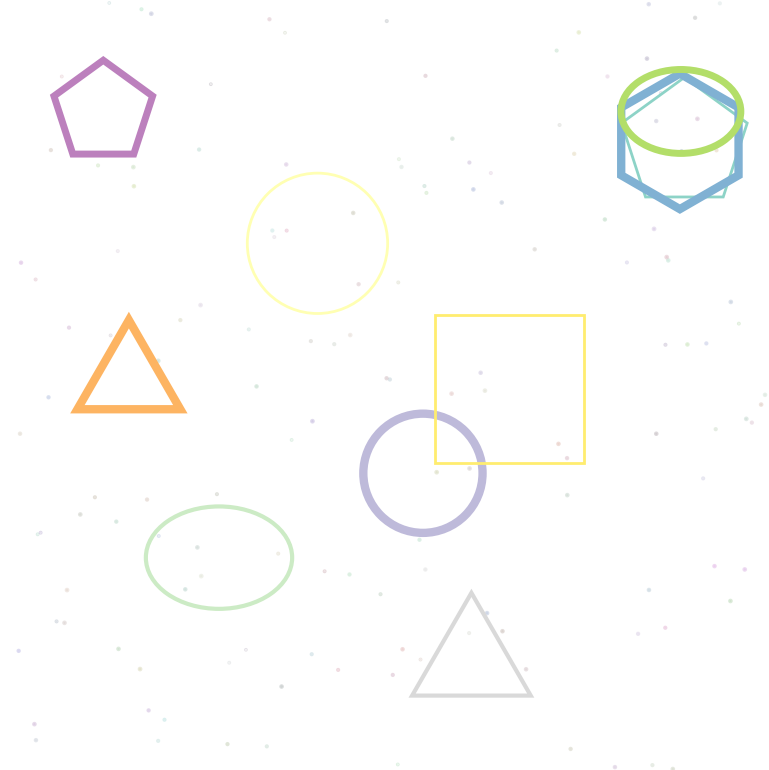[{"shape": "pentagon", "thickness": 1, "radius": 0.43, "center": [0.889, 0.814]}, {"shape": "circle", "thickness": 1, "radius": 0.46, "center": [0.412, 0.684]}, {"shape": "circle", "thickness": 3, "radius": 0.39, "center": [0.549, 0.385]}, {"shape": "hexagon", "thickness": 3, "radius": 0.44, "center": [0.883, 0.816]}, {"shape": "triangle", "thickness": 3, "radius": 0.39, "center": [0.167, 0.507]}, {"shape": "oval", "thickness": 2.5, "radius": 0.39, "center": [0.884, 0.855]}, {"shape": "triangle", "thickness": 1.5, "radius": 0.44, "center": [0.612, 0.141]}, {"shape": "pentagon", "thickness": 2.5, "radius": 0.34, "center": [0.134, 0.854]}, {"shape": "oval", "thickness": 1.5, "radius": 0.47, "center": [0.284, 0.276]}, {"shape": "square", "thickness": 1, "radius": 0.48, "center": [0.662, 0.495]}]